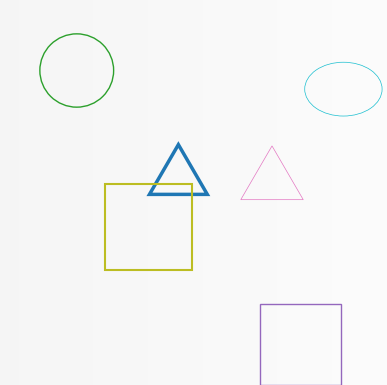[{"shape": "triangle", "thickness": 2.5, "radius": 0.43, "center": [0.46, 0.538]}, {"shape": "circle", "thickness": 1, "radius": 0.48, "center": [0.198, 0.817]}, {"shape": "square", "thickness": 1, "radius": 0.52, "center": [0.775, 0.105]}, {"shape": "triangle", "thickness": 0.5, "radius": 0.47, "center": [0.702, 0.528]}, {"shape": "square", "thickness": 1.5, "radius": 0.56, "center": [0.383, 0.411]}, {"shape": "oval", "thickness": 0.5, "radius": 0.5, "center": [0.886, 0.768]}]